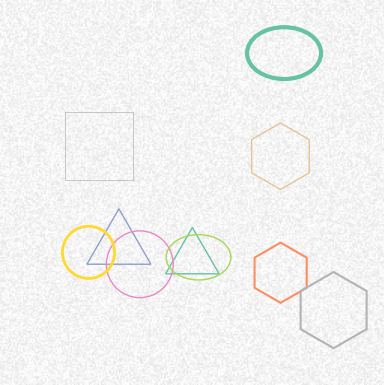[{"shape": "oval", "thickness": 3, "radius": 0.48, "center": [0.738, 0.862]}, {"shape": "triangle", "thickness": 1, "radius": 0.4, "center": [0.5, 0.329]}, {"shape": "hexagon", "thickness": 1.5, "radius": 0.39, "center": [0.729, 0.292]}, {"shape": "triangle", "thickness": 1, "radius": 0.48, "center": [0.309, 0.362]}, {"shape": "circle", "thickness": 1, "radius": 0.43, "center": [0.363, 0.314]}, {"shape": "oval", "thickness": 1, "radius": 0.42, "center": [0.516, 0.332]}, {"shape": "circle", "thickness": 2, "radius": 0.34, "center": [0.23, 0.344]}, {"shape": "hexagon", "thickness": 1, "radius": 0.43, "center": [0.728, 0.594]}, {"shape": "hexagon", "thickness": 1.5, "radius": 0.49, "center": [0.867, 0.195]}, {"shape": "square", "thickness": 0.5, "radius": 0.44, "center": [0.257, 0.62]}]